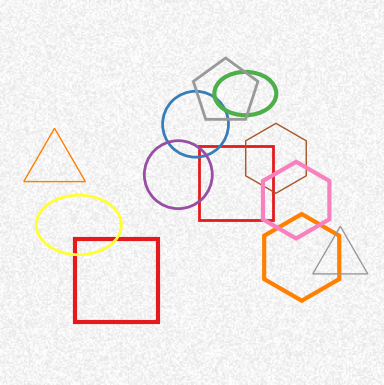[{"shape": "square", "thickness": 3, "radius": 0.54, "center": [0.302, 0.271]}, {"shape": "square", "thickness": 2, "radius": 0.48, "center": [0.613, 0.524]}, {"shape": "circle", "thickness": 2, "radius": 0.43, "center": [0.508, 0.677]}, {"shape": "oval", "thickness": 3, "radius": 0.4, "center": [0.637, 0.757]}, {"shape": "circle", "thickness": 2, "radius": 0.44, "center": [0.463, 0.546]}, {"shape": "hexagon", "thickness": 3, "radius": 0.56, "center": [0.784, 0.331]}, {"shape": "triangle", "thickness": 1, "radius": 0.46, "center": [0.142, 0.574]}, {"shape": "oval", "thickness": 2, "radius": 0.55, "center": [0.205, 0.416]}, {"shape": "hexagon", "thickness": 1, "radius": 0.45, "center": [0.717, 0.589]}, {"shape": "hexagon", "thickness": 3, "radius": 0.5, "center": [0.769, 0.48]}, {"shape": "triangle", "thickness": 1, "radius": 0.41, "center": [0.884, 0.33]}, {"shape": "pentagon", "thickness": 2, "radius": 0.44, "center": [0.586, 0.761]}]